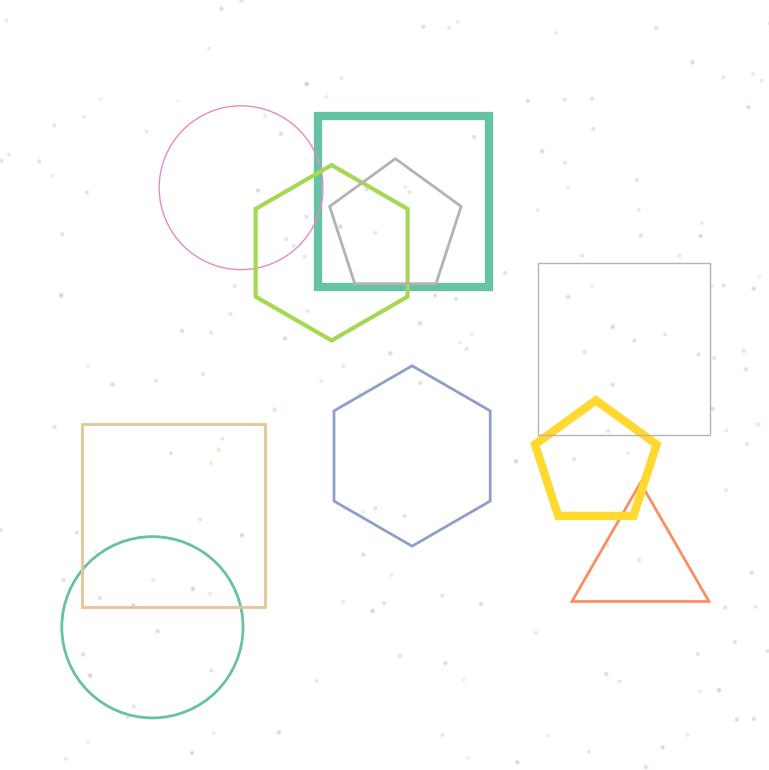[{"shape": "square", "thickness": 3, "radius": 0.55, "center": [0.524, 0.739]}, {"shape": "circle", "thickness": 1, "radius": 0.59, "center": [0.198, 0.185]}, {"shape": "triangle", "thickness": 1, "radius": 0.51, "center": [0.832, 0.27]}, {"shape": "hexagon", "thickness": 1, "radius": 0.59, "center": [0.535, 0.408]}, {"shape": "circle", "thickness": 0.5, "radius": 0.53, "center": [0.313, 0.756]}, {"shape": "hexagon", "thickness": 1.5, "radius": 0.57, "center": [0.431, 0.672]}, {"shape": "pentagon", "thickness": 3, "radius": 0.42, "center": [0.774, 0.397]}, {"shape": "square", "thickness": 1, "radius": 0.59, "center": [0.226, 0.33]}, {"shape": "square", "thickness": 0.5, "radius": 0.56, "center": [0.811, 0.547]}, {"shape": "pentagon", "thickness": 1, "radius": 0.45, "center": [0.513, 0.704]}]